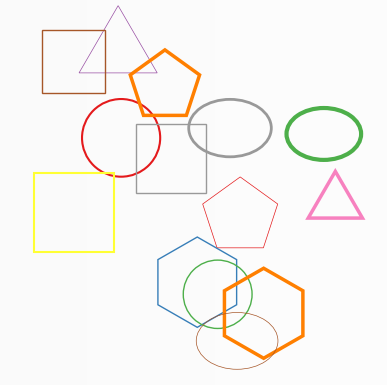[{"shape": "pentagon", "thickness": 0.5, "radius": 0.51, "center": [0.62, 0.439]}, {"shape": "circle", "thickness": 1.5, "radius": 0.5, "center": [0.313, 0.642]}, {"shape": "hexagon", "thickness": 1, "radius": 0.59, "center": [0.509, 0.267]}, {"shape": "oval", "thickness": 3, "radius": 0.48, "center": [0.836, 0.652]}, {"shape": "circle", "thickness": 1, "radius": 0.44, "center": [0.562, 0.236]}, {"shape": "triangle", "thickness": 0.5, "radius": 0.58, "center": [0.305, 0.869]}, {"shape": "pentagon", "thickness": 2.5, "radius": 0.47, "center": [0.426, 0.776]}, {"shape": "hexagon", "thickness": 2.5, "radius": 0.58, "center": [0.68, 0.186]}, {"shape": "square", "thickness": 1.5, "radius": 0.51, "center": [0.192, 0.448]}, {"shape": "oval", "thickness": 0.5, "radius": 0.53, "center": [0.612, 0.115]}, {"shape": "square", "thickness": 1, "radius": 0.41, "center": [0.19, 0.84]}, {"shape": "triangle", "thickness": 2.5, "radius": 0.4, "center": [0.865, 0.474]}, {"shape": "square", "thickness": 1, "radius": 0.45, "center": [0.442, 0.588]}, {"shape": "oval", "thickness": 2, "radius": 0.53, "center": [0.594, 0.667]}]